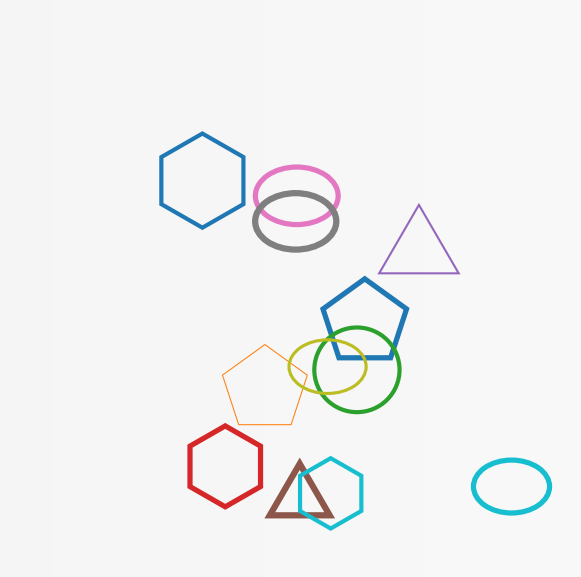[{"shape": "pentagon", "thickness": 2.5, "radius": 0.38, "center": [0.628, 0.441]}, {"shape": "hexagon", "thickness": 2, "radius": 0.41, "center": [0.348, 0.686]}, {"shape": "pentagon", "thickness": 0.5, "radius": 0.38, "center": [0.456, 0.326]}, {"shape": "circle", "thickness": 2, "radius": 0.37, "center": [0.614, 0.359]}, {"shape": "hexagon", "thickness": 2.5, "radius": 0.35, "center": [0.388, 0.192]}, {"shape": "triangle", "thickness": 1, "radius": 0.39, "center": [0.721, 0.565]}, {"shape": "triangle", "thickness": 3, "radius": 0.3, "center": [0.516, 0.137]}, {"shape": "oval", "thickness": 2.5, "radius": 0.36, "center": [0.511, 0.66]}, {"shape": "oval", "thickness": 3, "radius": 0.35, "center": [0.509, 0.616]}, {"shape": "oval", "thickness": 1.5, "radius": 0.33, "center": [0.564, 0.364]}, {"shape": "hexagon", "thickness": 2, "radius": 0.3, "center": [0.569, 0.145]}, {"shape": "oval", "thickness": 2.5, "radius": 0.33, "center": [0.88, 0.157]}]